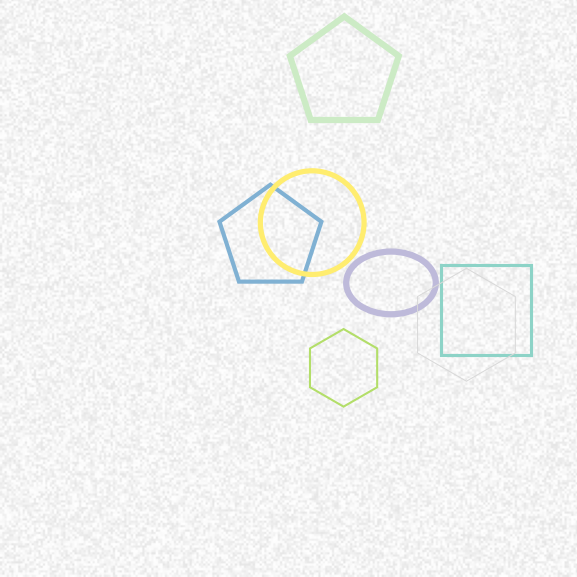[{"shape": "square", "thickness": 1.5, "radius": 0.39, "center": [0.842, 0.462]}, {"shape": "oval", "thickness": 3, "radius": 0.39, "center": [0.677, 0.509]}, {"shape": "pentagon", "thickness": 2, "radius": 0.46, "center": [0.468, 0.587]}, {"shape": "hexagon", "thickness": 1, "radius": 0.34, "center": [0.595, 0.362]}, {"shape": "hexagon", "thickness": 0.5, "radius": 0.49, "center": [0.808, 0.437]}, {"shape": "pentagon", "thickness": 3, "radius": 0.5, "center": [0.596, 0.872]}, {"shape": "circle", "thickness": 2.5, "radius": 0.45, "center": [0.541, 0.614]}]